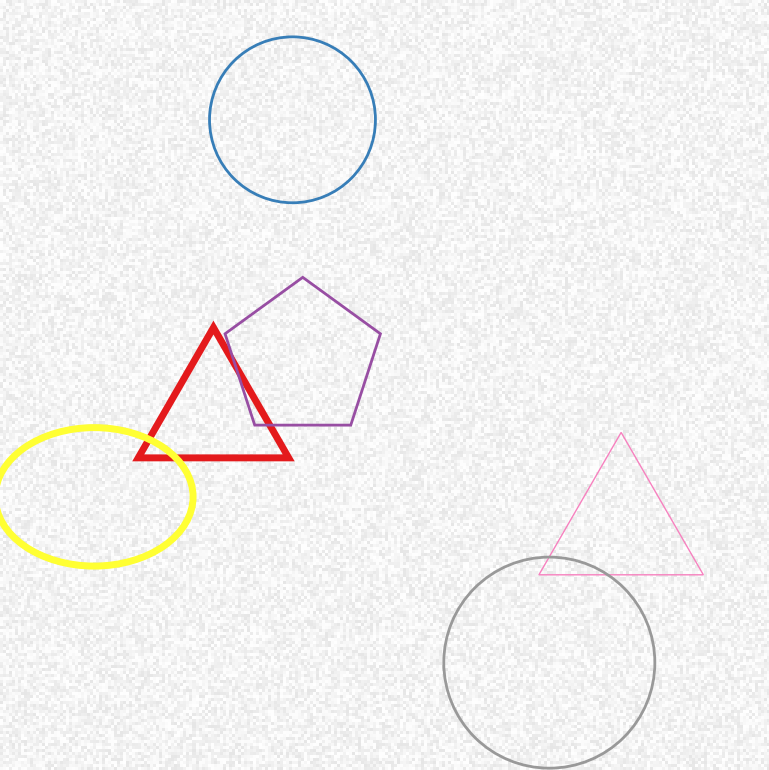[{"shape": "triangle", "thickness": 2.5, "radius": 0.56, "center": [0.277, 0.462]}, {"shape": "circle", "thickness": 1, "radius": 0.54, "center": [0.38, 0.844]}, {"shape": "pentagon", "thickness": 1, "radius": 0.53, "center": [0.393, 0.534]}, {"shape": "oval", "thickness": 2.5, "radius": 0.64, "center": [0.122, 0.355]}, {"shape": "triangle", "thickness": 0.5, "radius": 0.62, "center": [0.807, 0.315]}, {"shape": "circle", "thickness": 1, "radius": 0.69, "center": [0.713, 0.139]}]